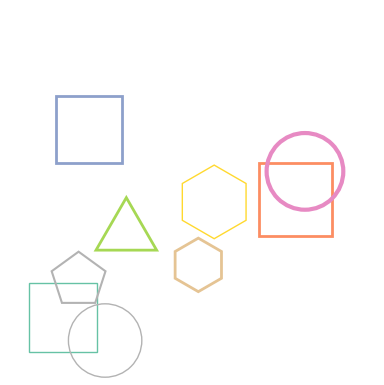[{"shape": "square", "thickness": 1, "radius": 0.45, "center": [0.163, 0.174]}, {"shape": "square", "thickness": 2, "radius": 0.47, "center": [0.767, 0.483]}, {"shape": "square", "thickness": 2, "radius": 0.43, "center": [0.231, 0.663]}, {"shape": "circle", "thickness": 3, "radius": 0.5, "center": [0.792, 0.555]}, {"shape": "triangle", "thickness": 2, "radius": 0.45, "center": [0.328, 0.396]}, {"shape": "hexagon", "thickness": 1, "radius": 0.48, "center": [0.556, 0.476]}, {"shape": "hexagon", "thickness": 2, "radius": 0.35, "center": [0.515, 0.312]}, {"shape": "pentagon", "thickness": 1.5, "radius": 0.37, "center": [0.204, 0.273]}, {"shape": "circle", "thickness": 1, "radius": 0.48, "center": [0.273, 0.116]}]